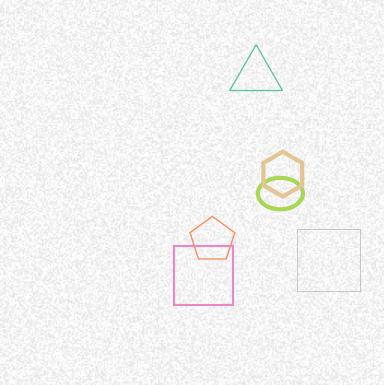[{"shape": "triangle", "thickness": 1, "radius": 0.4, "center": [0.665, 0.805]}, {"shape": "pentagon", "thickness": 1, "radius": 0.31, "center": [0.552, 0.377]}, {"shape": "square", "thickness": 1.5, "radius": 0.38, "center": [0.528, 0.285]}, {"shape": "oval", "thickness": 3, "radius": 0.29, "center": [0.728, 0.497]}, {"shape": "hexagon", "thickness": 3, "radius": 0.29, "center": [0.734, 0.548]}, {"shape": "square", "thickness": 0.5, "radius": 0.41, "center": [0.853, 0.325]}]